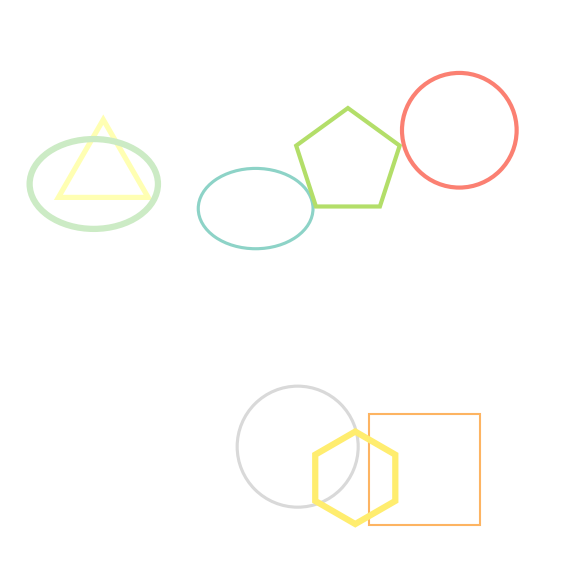[{"shape": "oval", "thickness": 1.5, "radius": 0.5, "center": [0.443, 0.638]}, {"shape": "triangle", "thickness": 2.5, "radius": 0.45, "center": [0.179, 0.702]}, {"shape": "circle", "thickness": 2, "radius": 0.5, "center": [0.795, 0.774]}, {"shape": "square", "thickness": 1, "radius": 0.48, "center": [0.735, 0.186]}, {"shape": "pentagon", "thickness": 2, "radius": 0.47, "center": [0.602, 0.718]}, {"shape": "circle", "thickness": 1.5, "radius": 0.52, "center": [0.515, 0.226]}, {"shape": "oval", "thickness": 3, "radius": 0.56, "center": [0.162, 0.681]}, {"shape": "hexagon", "thickness": 3, "radius": 0.4, "center": [0.615, 0.172]}]